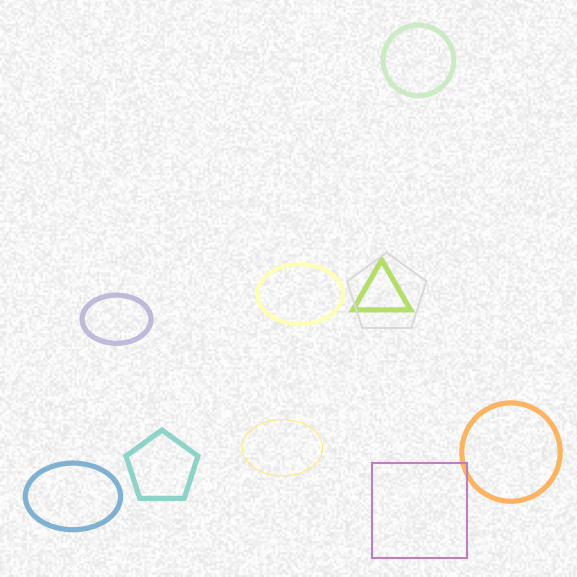[{"shape": "pentagon", "thickness": 2.5, "radius": 0.33, "center": [0.28, 0.189]}, {"shape": "oval", "thickness": 2, "radius": 0.37, "center": [0.52, 0.49]}, {"shape": "oval", "thickness": 2.5, "radius": 0.3, "center": [0.202, 0.446]}, {"shape": "oval", "thickness": 2.5, "radius": 0.41, "center": [0.126, 0.14]}, {"shape": "circle", "thickness": 2.5, "radius": 0.43, "center": [0.885, 0.216]}, {"shape": "triangle", "thickness": 2.5, "radius": 0.29, "center": [0.661, 0.491]}, {"shape": "pentagon", "thickness": 1, "radius": 0.36, "center": [0.67, 0.49]}, {"shape": "square", "thickness": 1, "radius": 0.41, "center": [0.727, 0.116]}, {"shape": "circle", "thickness": 2.5, "radius": 0.31, "center": [0.725, 0.894]}, {"shape": "oval", "thickness": 0.5, "radius": 0.35, "center": [0.489, 0.224]}]